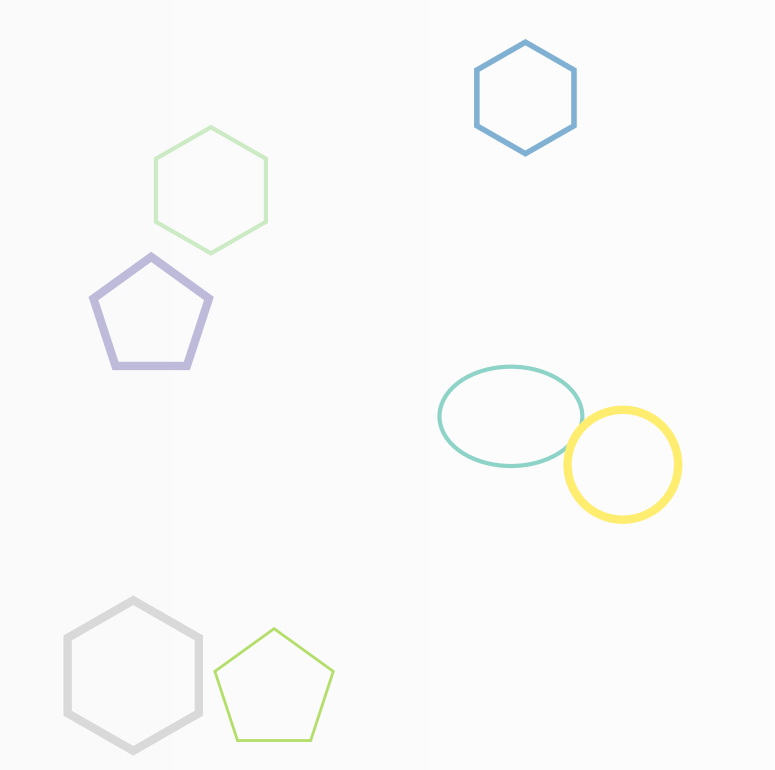[{"shape": "oval", "thickness": 1.5, "radius": 0.46, "center": [0.659, 0.459]}, {"shape": "pentagon", "thickness": 3, "radius": 0.39, "center": [0.195, 0.588]}, {"shape": "hexagon", "thickness": 2, "radius": 0.36, "center": [0.678, 0.873]}, {"shape": "pentagon", "thickness": 1, "radius": 0.4, "center": [0.354, 0.103]}, {"shape": "hexagon", "thickness": 3, "radius": 0.49, "center": [0.172, 0.123]}, {"shape": "hexagon", "thickness": 1.5, "radius": 0.41, "center": [0.272, 0.753]}, {"shape": "circle", "thickness": 3, "radius": 0.36, "center": [0.804, 0.396]}]